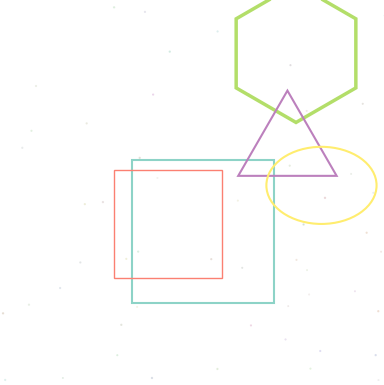[{"shape": "square", "thickness": 1.5, "radius": 0.93, "center": [0.527, 0.399]}, {"shape": "square", "thickness": 1, "radius": 0.7, "center": [0.437, 0.417]}, {"shape": "hexagon", "thickness": 2.5, "radius": 0.9, "center": [0.769, 0.861]}, {"shape": "triangle", "thickness": 1.5, "radius": 0.74, "center": [0.747, 0.617]}, {"shape": "oval", "thickness": 1.5, "radius": 0.72, "center": [0.835, 0.518]}]